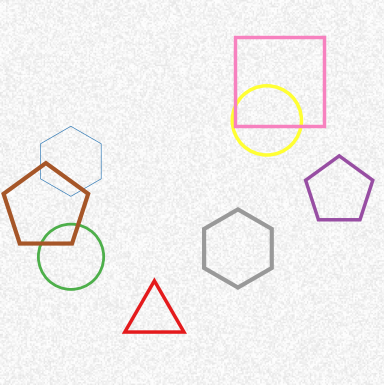[{"shape": "triangle", "thickness": 2.5, "radius": 0.44, "center": [0.401, 0.182]}, {"shape": "hexagon", "thickness": 0.5, "radius": 0.46, "center": [0.184, 0.581]}, {"shape": "circle", "thickness": 2, "radius": 0.42, "center": [0.184, 0.333]}, {"shape": "pentagon", "thickness": 2.5, "radius": 0.46, "center": [0.881, 0.503]}, {"shape": "circle", "thickness": 2.5, "radius": 0.45, "center": [0.693, 0.687]}, {"shape": "pentagon", "thickness": 3, "radius": 0.58, "center": [0.119, 0.461]}, {"shape": "square", "thickness": 2.5, "radius": 0.58, "center": [0.726, 0.788]}, {"shape": "hexagon", "thickness": 3, "radius": 0.51, "center": [0.618, 0.355]}]